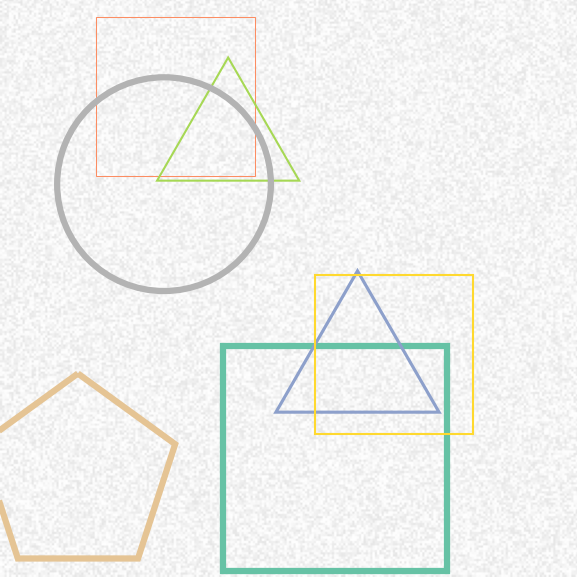[{"shape": "square", "thickness": 3, "radius": 0.97, "center": [0.58, 0.205]}, {"shape": "square", "thickness": 0.5, "radius": 0.69, "center": [0.304, 0.832]}, {"shape": "triangle", "thickness": 1.5, "radius": 0.82, "center": [0.619, 0.367]}, {"shape": "triangle", "thickness": 1, "radius": 0.71, "center": [0.395, 0.757]}, {"shape": "square", "thickness": 1, "radius": 0.69, "center": [0.682, 0.386]}, {"shape": "pentagon", "thickness": 3, "radius": 0.89, "center": [0.135, 0.175]}, {"shape": "circle", "thickness": 3, "radius": 0.93, "center": [0.284, 0.68]}]